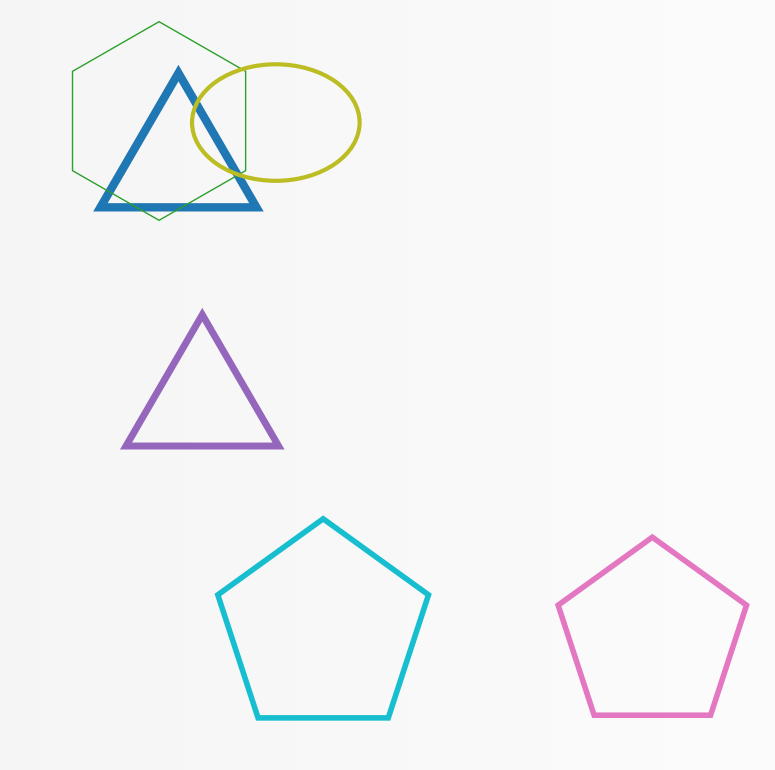[{"shape": "triangle", "thickness": 3, "radius": 0.58, "center": [0.23, 0.789]}, {"shape": "hexagon", "thickness": 0.5, "radius": 0.64, "center": [0.205, 0.843]}, {"shape": "triangle", "thickness": 2.5, "radius": 0.57, "center": [0.261, 0.478]}, {"shape": "pentagon", "thickness": 2, "radius": 0.64, "center": [0.842, 0.175]}, {"shape": "oval", "thickness": 1.5, "radius": 0.54, "center": [0.356, 0.841]}, {"shape": "pentagon", "thickness": 2, "radius": 0.71, "center": [0.417, 0.183]}]